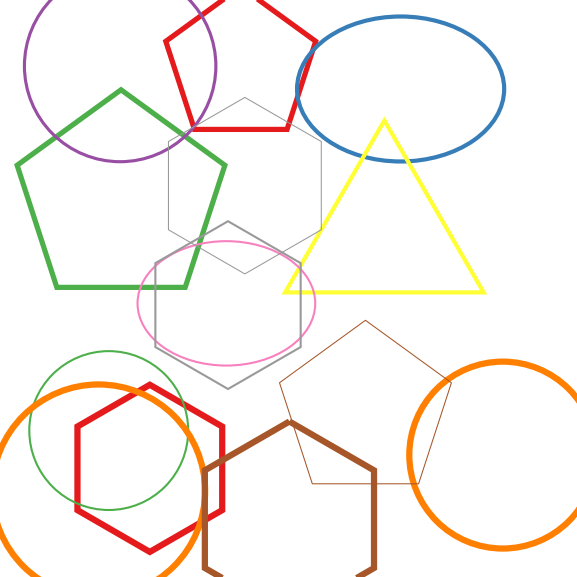[{"shape": "pentagon", "thickness": 2.5, "radius": 0.68, "center": [0.417, 0.885]}, {"shape": "hexagon", "thickness": 3, "radius": 0.72, "center": [0.259, 0.188]}, {"shape": "oval", "thickness": 2, "radius": 0.9, "center": [0.694, 0.845]}, {"shape": "pentagon", "thickness": 2.5, "radius": 0.95, "center": [0.21, 0.655]}, {"shape": "circle", "thickness": 1, "radius": 0.69, "center": [0.188, 0.254]}, {"shape": "circle", "thickness": 1.5, "radius": 0.83, "center": [0.208, 0.885]}, {"shape": "circle", "thickness": 3, "radius": 0.81, "center": [0.871, 0.211]}, {"shape": "circle", "thickness": 3, "radius": 0.92, "center": [0.171, 0.149]}, {"shape": "triangle", "thickness": 2, "radius": 0.99, "center": [0.666, 0.592]}, {"shape": "pentagon", "thickness": 0.5, "radius": 0.78, "center": [0.633, 0.288]}, {"shape": "hexagon", "thickness": 3, "radius": 0.85, "center": [0.501, 0.1]}, {"shape": "oval", "thickness": 1, "radius": 0.77, "center": [0.392, 0.474]}, {"shape": "hexagon", "thickness": 0.5, "radius": 0.76, "center": [0.424, 0.678]}, {"shape": "hexagon", "thickness": 1, "radius": 0.73, "center": [0.395, 0.471]}]